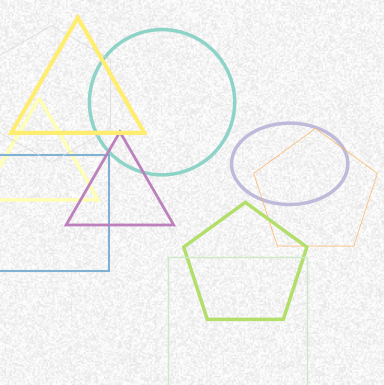[{"shape": "circle", "thickness": 2.5, "radius": 0.94, "center": [0.421, 0.735]}, {"shape": "triangle", "thickness": 2.5, "radius": 0.88, "center": [0.102, 0.569]}, {"shape": "oval", "thickness": 2.5, "radius": 0.75, "center": [0.752, 0.575]}, {"shape": "square", "thickness": 1.5, "radius": 0.76, "center": [0.132, 0.447]}, {"shape": "pentagon", "thickness": 0.5, "radius": 0.84, "center": [0.82, 0.498]}, {"shape": "pentagon", "thickness": 2.5, "radius": 0.84, "center": [0.637, 0.306]}, {"shape": "hexagon", "thickness": 0.5, "radius": 0.89, "center": [0.134, 0.756]}, {"shape": "triangle", "thickness": 2, "radius": 0.81, "center": [0.311, 0.496]}, {"shape": "square", "thickness": 1, "radius": 0.9, "center": [0.616, 0.152]}, {"shape": "triangle", "thickness": 3, "radius": 1.0, "center": [0.202, 0.755]}]